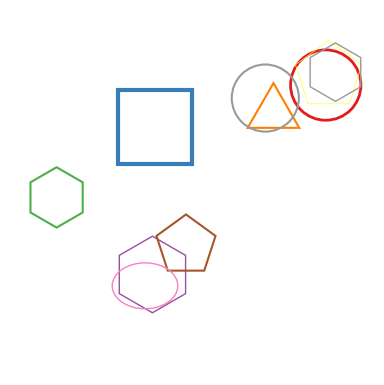[{"shape": "circle", "thickness": 2, "radius": 0.46, "center": [0.846, 0.779]}, {"shape": "square", "thickness": 3, "radius": 0.48, "center": [0.402, 0.669]}, {"shape": "hexagon", "thickness": 1.5, "radius": 0.39, "center": [0.147, 0.487]}, {"shape": "hexagon", "thickness": 1, "radius": 0.5, "center": [0.396, 0.287]}, {"shape": "triangle", "thickness": 1.5, "radius": 0.39, "center": [0.71, 0.707]}, {"shape": "pentagon", "thickness": 0.5, "radius": 0.45, "center": [0.854, 0.804]}, {"shape": "pentagon", "thickness": 1.5, "radius": 0.4, "center": [0.483, 0.362]}, {"shape": "oval", "thickness": 1, "radius": 0.43, "center": [0.377, 0.258]}, {"shape": "hexagon", "thickness": 1, "radius": 0.38, "center": [0.871, 0.813]}, {"shape": "circle", "thickness": 1.5, "radius": 0.44, "center": [0.689, 0.745]}]